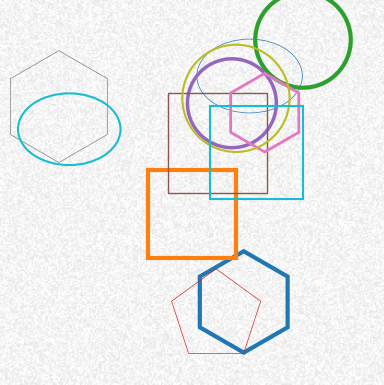[{"shape": "hexagon", "thickness": 3, "radius": 0.66, "center": [0.633, 0.216]}, {"shape": "oval", "thickness": 0.5, "radius": 0.69, "center": [0.648, 0.803]}, {"shape": "square", "thickness": 3, "radius": 0.57, "center": [0.499, 0.444]}, {"shape": "circle", "thickness": 3, "radius": 0.62, "center": [0.787, 0.896]}, {"shape": "pentagon", "thickness": 0.5, "radius": 0.61, "center": [0.561, 0.18]}, {"shape": "circle", "thickness": 2.5, "radius": 0.58, "center": [0.602, 0.732]}, {"shape": "square", "thickness": 1, "radius": 0.65, "center": [0.565, 0.628]}, {"shape": "hexagon", "thickness": 2, "radius": 0.51, "center": [0.688, 0.707]}, {"shape": "hexagon", "thickness": 0.5, "radius": 0.73, "center": [0.153, 0.723]}, {"shape": "circle", "thickness": 1.5, "radius": 0.7, "center": [0.613, 0.745]}, {"shape": "oval", "thickness": 1.5, "radius": 0.67, "center": [0.18, 0.664]}, {"shape": "square", "thickness": 1.5, "radius": 0.6, "center": [0.666, 0.603]}]